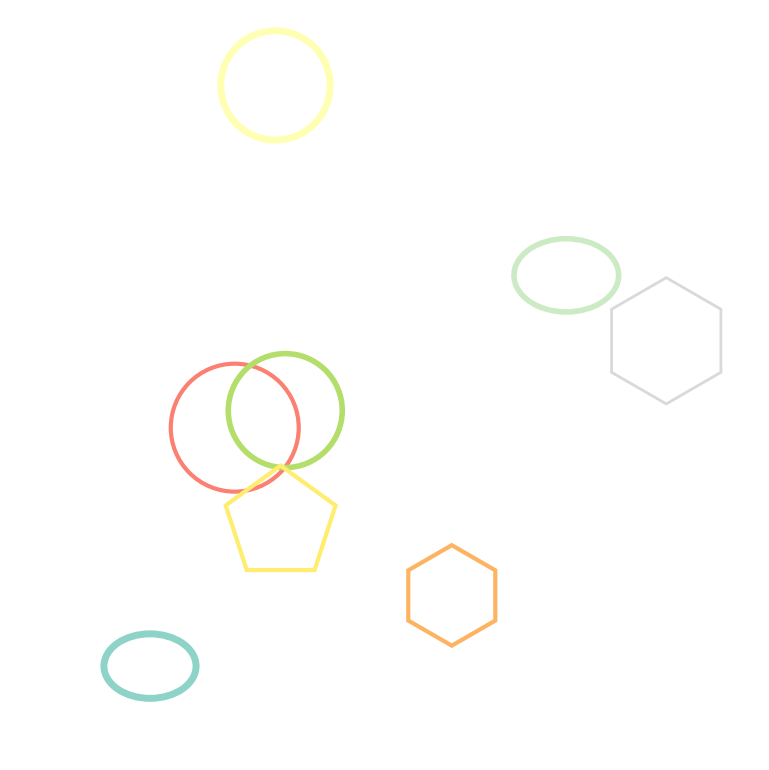[{"shape": "oval", "thickness": 2.5, "radius": 0.3, "center": [0.195, 0.135]}, {"shape": "circle", "thickness": 2.5, "radius": 0.35, "center": [0.358, 0.889]}, {"shape": "circle", "thickness": 1.5, "radius": 0.42, "center": [0.305, 0.445]}, {"shape": "hexagon", "thickness": 1.5, "radius": 0.33, "center": [0.587, 0.227]}, {"shape": "circle", "thickness": 2, "radius": 0.37, "center": [0.37, 0.467]}, {"shape": "hexagon", "thickness": 1, "radius": 0.41, "center": [0.865, 0.557]}, {"shape": "oval", "thickness": 2, "radius": 0.34, "center": [0.735, 0.642]}, {"shape": "pentagon", "thickness": 1.5, "radius": 0.38, "center": [0.364, 0.32]}]